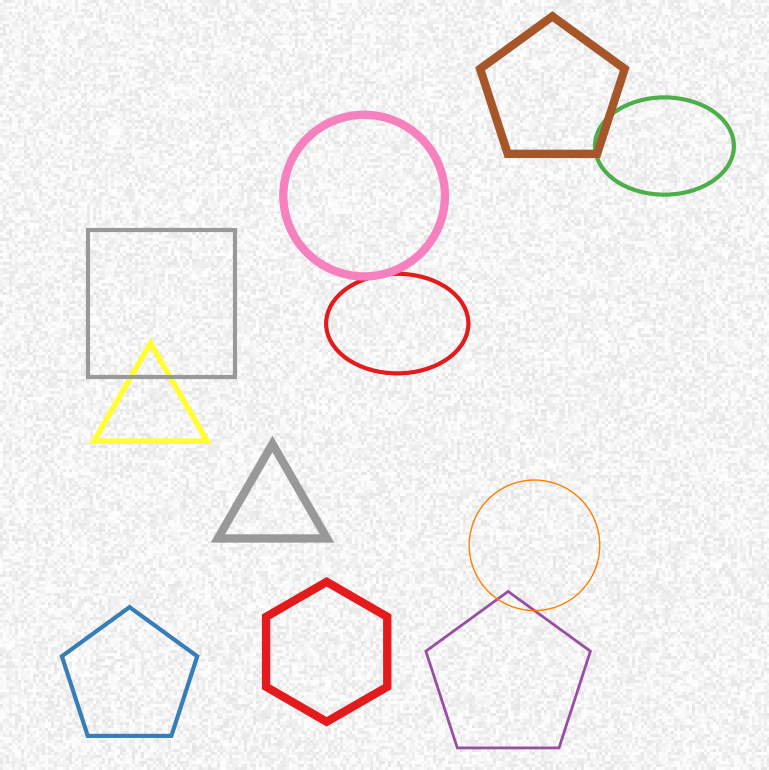[{"shape": "oval", "thickness": 1.5, "radius": 0.46, "center": [0.516, 0.58]}, {"shape": "hexagon", "thickness": 3, "radius": 0.45, "center": [0.424, 0.153]}, {"shape": "pentagon", "thickness": 1.5, "radius": 0.46, "center": [0.168, 0.119]}, {"shape": "oval", "thickness": 1.5, "radius": 0.45, "center": [0.863, 0.81]}, {"shape": "pentagon", "thickness": 1, "radius": 0.56, "center": [0.66, 0.12]}, {"shape": "circle", "thickness": 0.5, "radius": 0.42, "center": [0.694, 0.292]}, {"shape": "triangle", "thickness": 2, "radius": 0.42, "center": [0.196, 0.47]}, {"shape": "pentagon", "thickness": 3, "radius": 0.49, "center": [0.717, 0.88]}, {"shape": "circle", "thickness": 3, "radius": 0.52, "center": [0.473, 0.746]}, {"shape": "triangle", "thickness": 3, "radius": 0.41, "center": [0.354, 0.342]}, {"shape": "square", "thickness": 1.5, "radius": 0.48, "center": [0.209, 0.606]}]